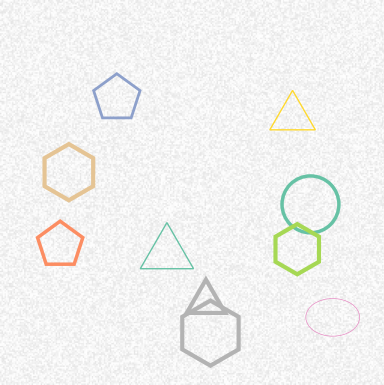[{"shape": "triangle", "thickness": 1, "radius": 0.4, "center": [0.434, 0.342]}, {"shape": "circle", "thickness": 2.5, "radius": 0.37, "center": [0.806, 0.469]}, {"shape": "pentagon", "thickness": 2.5, "radius": 0.31, "center": [0.156, 0.364]}, {"shape": "pentagon", "thickness": 2, "radius": 0.32, "center": [0.303, 0.745]}, {"shape": "oval", "thickness": 0.5, "radius": 0.35, "center": [0.864, 0.176]}, {"shape": "hexagon", "thickness": 3, "radius": 0.33, "center": [0.772, 0.353]}, {"shape": "triangle", "thickness": 1, "radius": 0.34, "center": [0.76, 0.697]}, {"shape": "hexagon", "thickness": 3, "radius": 0.36, "center": [0.179, 0.553]}, {"shape": "triangle", "thickness": 3, "radius": 0.29, "center": [0.535, 0.216]}, {"shape": "hexagon", "thickness": 3, "radius": 0.42, "center": [0.547, 0.135]}]